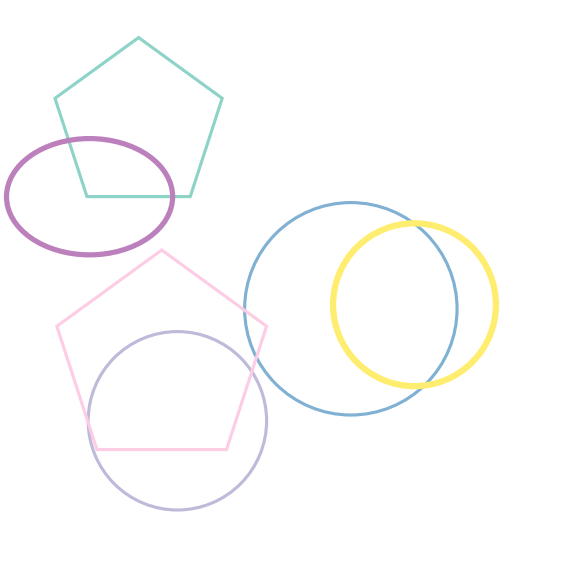[{"shape": "pentagon", "thickness": 1.5, "radius": 0.76, "center": [0.24, 0.782]}, {"shape": "circle", "thickness": 1.5, "radius": 0.77, "center": [0.307, 0.27]}, {"shape": "circle", "thickness": 1.5, "radius": 0.92, "center": [0.608, 0.464]}, {"shape": "pentagon", "thickness": 1.5, "radius": 0.95, "center": [0.28, 0.375]}, {"shape": "oval", "thickness": 2.5, "radius": 0.72, "center": [0.155, 0.659]}, {"shape": "circle", "thickness": 3, "radius": 0.7, "center": [0.718, 0.471]}]